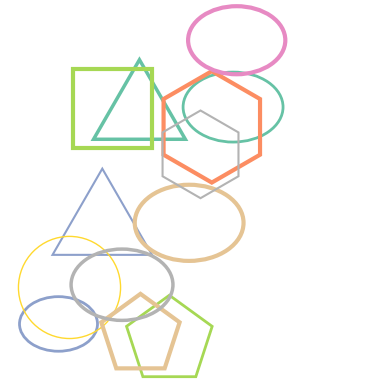[{"shape": "oval", "thickness": 2, "radius": 0.65, "center": [0.605, 0.722]}, {"shape": "triangle", "thickness": 2.5, "radius": 0.69, "center": [0.362, 0.707]}, {"shape": "hexagon", "thickness": 3, "radius": 0.72, "center": [0.55, 0.67]}, {"shape": "oval", "thickness": 2, "radius": 0.51, "center": [0.152, 0.159]}, {"shape": "triangle", "thickness": 1.5, "radius": 0.75, "center": [0.266, 0.413]}, {"shape": "oval", "thickness": 3, "radius": 0.63, "center": [0.615, 0.896]}, {"shape": "pentagon", "thickness": 2, "radius": 0.58, "center": [0.44, 0.116]}, {"shape": "square", "thickness": 3, "radius": 0.51, "center": [0.291, 0.718]}, {"shape": "circle", "thickness": 1, "radius": 0.66, "center": [0.181, 0.253]}, {"shape": "pentagon", "thickness": 3, "radius": 0.53, "center": [0.365, 0.13]}, {"shape": "oval", "thickness": 3, "radius": 0.71, "center": [0.491, 0.421]}, {"shape": "hexagon", "thickness": 1.5, "radius": 0.57, "center": [0.521, 0.599]}, {"shape": "oval", "thickness": 2.5, "radius": 0.66, "center": [0.317, 0.26]}]